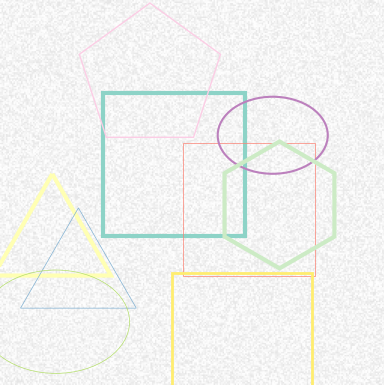[{"shape": "square", "thickness": 3, "radius": 0.92, "center": [0.452, 0.573]}, {"shape": "triangle", "thickness": 3, "radius": 0.88, "center": [0.136, 0.372]}, {"shape": "square", "thickness": 0.5, "radius": 0.86, "center": [0.647, 0.455]}, {"shape": "triangle", "thickness": 0.5, "radius": 0.87, "center": [0.204, 0.286]}, {"shape": "oval", "thickness": 0.5, "radius": 0.96, "center": [0.145, 0.164]}, {"shape": "pentagon", "thickness": 1, "radius": 0.96, "center": [0.389, 0.799]}, {"shape": "oval", "thickness": 1.5, "radius": 0.71, "center": [0.708, 0.649]}, {"shape": "hexagon", "thickness": 3, "radius": 0.82, "center": [0.726, 0.468]}, {"shape": "square", "thickness": 2, "radius": 0.91, "center": [0.629, 0.109]}]